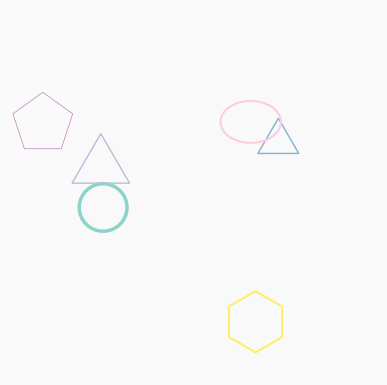[{"shape": "circle", "thickness": 2.5, "radius": 0.31, "center": [0.266, 0.461]}, {"shape": "triangle", "thickness": 1, "radius": 0.43, "center": [0.26, 0.567]}, {"shape": "triangle", "thickness": 1, "radius": 0.3, "center": [0.718, 0.632]}, {"shape": "oval", "thickness": 1.5, "radius": 0.39, "center": [0.647, 0.683]}, {"shape": "pentagon", "thickness": 0.5, "radius": 0.41, "center": [0.111, 0.679]}, {"shape": "hexagon", "thickness": 1.5, "radius": 0.4, "center": [0.659, 0.164]}]